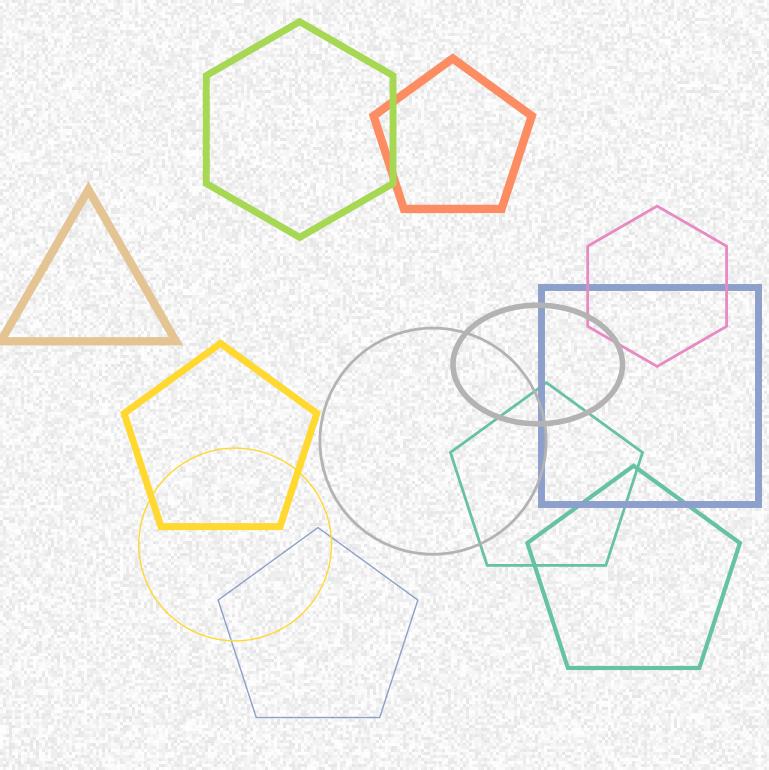[{"shape": "pentagon", "thickness": 1, "radius": 0.66, "center": [0.71, 0.372]}, {"shape": "pentagon", "thickness": 1.5, "radius": 0.73, "center": [0.823, 0.25]}, {"shape": "pentagon", "thickness": 3, "radius": 0.54, "center": [0.588, 0.816]}, {"shape": "pentagon", "thickness": 0.5, "radius": 0.68, "center": [0.413, 0.178]}, {"shape": "square", "thickness": 2.5, "radius": 0.7, "center": [0.843, 0.487]}, {"shape": "hexagon", "thickness": 1, "radius": 0.52, "center": [0.853, 0.628]}, {"shape": "hexagon", "thickness": 2.5, "radius": 0.7, "center": [0.389, 0.832]}, {"shape": "pentagon", "thickness": 2.5, "radius": 0.66, "center": [0.286, 0.423]}, {"shape": "circle", "thickness": 0.5, "radius": 0.63, "center": [0.305, 0.293]}, {"shape": "triangle", "thickness": 3, "radius": 0.66, "center": [0.115, 0.622]}, {"shape": "circle", "thickness": 1, "radius": 0.73, "center": [0.562, 0.427]}, {"shape": "oval", "thickness": 2, "radius": 0.55, "center": [0.698, 0.527]}]